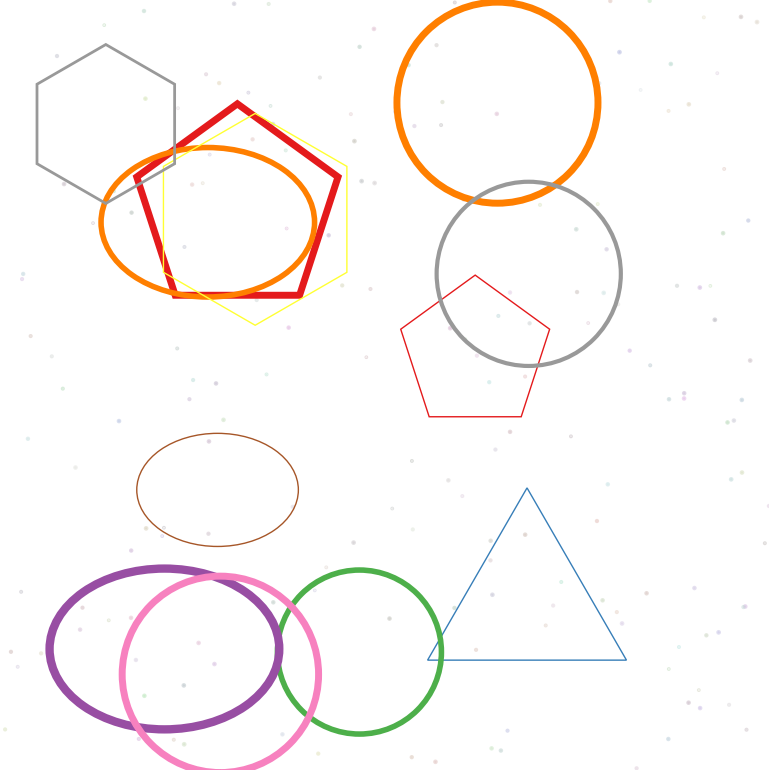[{"shape": "pentagon", "thickness": 0.5, "radius": 0.51, "center": [0.617, 0.541]}, {"shape": "pentagon", "thickness": 2.5, "radius": 0.69, "center": [0.308, 0.728]}, {"shape": "triangle", "thickness": 0.5, "radius": 0.75, "center": [0.684, 0.217]}, {"shape": "circle", "thickness": 2, "radius": 0.53, "center": [0.467, 0.153]}, {"shape": "oval", "thickness": 3, "radius": 0.75, "center": [0.214, 0.157]}, {"shape": "oval", "thickness": 2, "radius": 0.69, "center": [0.27, 0.711]}, {"shape": "circle", "thickness": 2.5, "radius": 0.65, "center": [0.646, 0.867]}, {"shape": "hexagon", "thickness": 0.5, "radius": 0.69, "center": [0.331, 0.715]}, {"shape": "oval", "thickness": 0.5, "radius": 0.52, "center": [0.283, 0.364]}, {"shape": "circle", "thickness": 2.5, "radius": 0.64, "center": [0.286, 0.124]}, {"shape": "hexagon", "thickness": 1, "radius": 0.52, "center": [0.137, 0.839]}, {"shape": "circle", "thickness": 1.5, "radius": 0.6, "center": [0.687, 0.644]}]